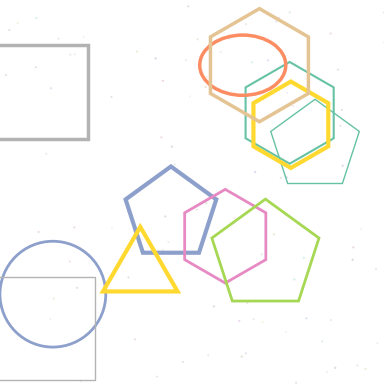[{"shape": "pentagon", "thickness": 1, "radius": 0.6, "center": [0.818, 0.621]}, {"shape": "hexagon", "thickness": 1.5, "radius": 0.66, "center": [0.752, 0.707]}, {"shape": "oval", "thickness": 2.5, "radius": 0.56, "center": [0.631, 0.831]}, {"shape": "pentagon", "thickness": 3, "radius": 0.62, "center": [0.444, 0.444]}, {"shape": "circle", "thickness": 2, "radius": 0.69, "center": [0.137, 0.236]}, {"shape": "hexagon", "thickness": 2, "radius": 0.61, "center": [0.585, 0.386]}, {"shape": "pentagon", "thickness": 2, "radius": 0.73, "center": [0.689, 0.336]}, {"shape": "hexagon", "thickness": 3, "radius": 0.56, "center": [0.755, 0.676]}, {"shape": "triangle", "thickness": 3, "radius": 0.56, "center": [0.364, 0.299]}, {"shape": "hexagon", "thickness": 2.5, "radius": 0.73, "center": [0.674, 0.831]}, {"shape": "square", "thickness": 1, "radius": 0.67, "center": [0.113, 0.147]}, {"shape": "square", "thickness": 2.5, "radius": 0.61, "center": [0.106, 0.761]}]